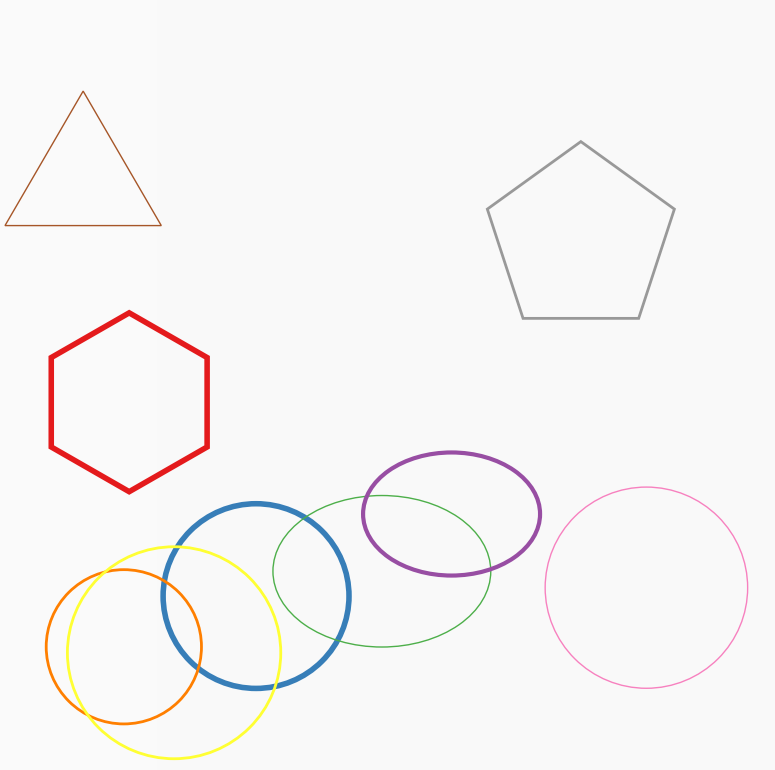[{"shape": "hexagon", "thickness": 2, "radius": 0.58, "center": [0.167, 0.478]}, {"shape": "circle", "thickness": 2, "radius": 0.6, "center": [0.33, 0.226]}, {"shape": "oval", "thickness": 0.5, "radius": 0.7, "center": [0.493, 0.258]}, {"shape": "oval", "thickness": 1.5, "radius": 0.57, "center": [0.583, 0.332]}, {"shape": "circle", "thickness": 1, "radius": 0.5, "center": [0.16, 0.16]}, {"shape": "circle", "thickness": 1, "radius": 0.69, "center": [0.225, 0.152]}, {"shape": "triangle", "thickness": 0.5, "radius": 0.58, "center": [0.107, 0.765]}, {"shape": "circle", "thickness": 0.5, "radius": 0.65, "center": [0.834, 0.237]}, {"shape": "pentagon", "thickness": 1, "radius": 0.63, "center": [0.749, 0.689]}]